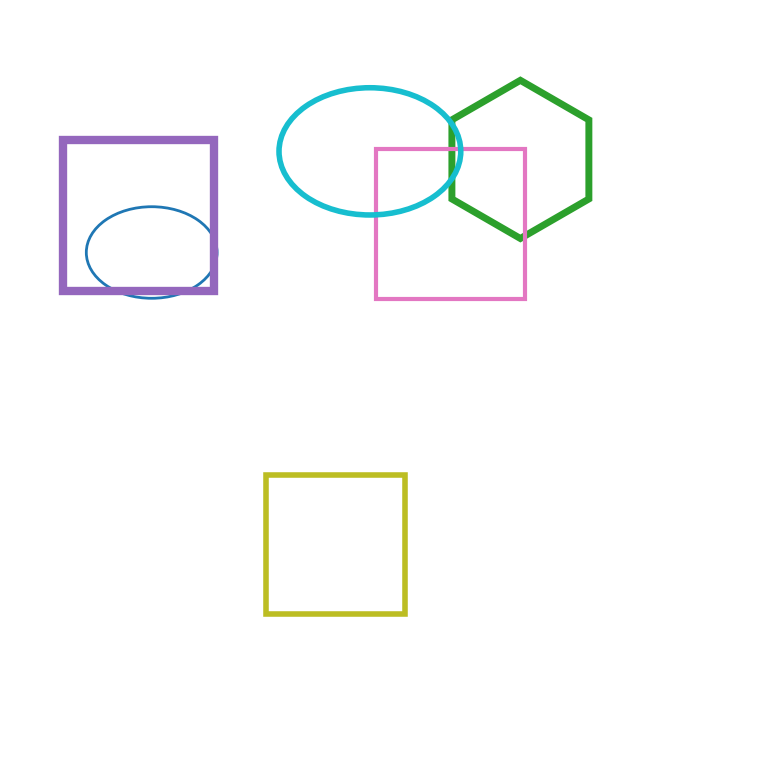[{"shape": "oval", "thickness": 1, "radius": 0.42, "center": [0.197, 0.672]}, {"shape": "hexagon", "thickness": 2.5, "radius": 0.51, "center": [0.676, 0.793]}, {"shape": "square", "thickness": 3, "radius": 0.49, "center": [0.18, 0.72]}, {"shape": "square", "thickness": 1.5, "radius": 0.49, "center": [0.585, 0.709]}, {"shape": "square", "thickness": 2, "radius": 0.45, "center": [0.435, 0.293]}, {"shape": "oval", "thickness": 2, "radius": 0.59, "center": [0.48, 0.803]}]